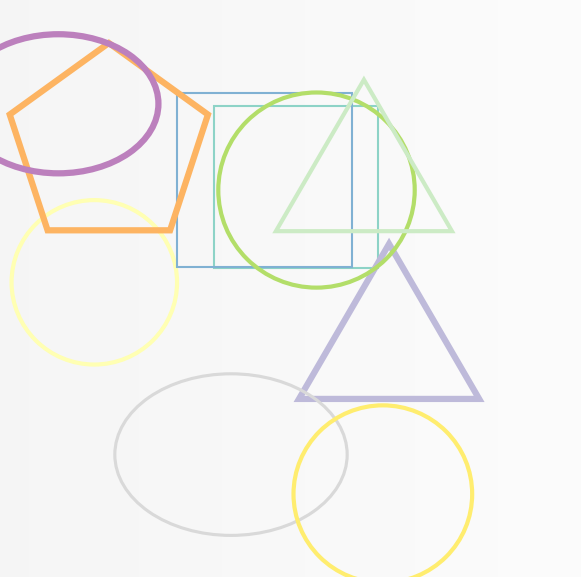[{"shape": "square", "thickness": 1, "radius": 0.7, "center": [0.51, 0.675]}, {"shape": "circle", "thickness": 2, "radius": 0.71, "center": [0.162, 0.51]}, {"shape": "triangle", "thickness": 3, "radius": 0.89, "center": [0.669, 0.398]}, {"shape": "square", "thickness": 1, "radius": 0.75, "center": [0.456, 0.687]}, {"shape": "pentagon", "thickness": 3, "radius": 0.9, "center": [0.187, 0.745]}, {"shape": "circle", "thickness": 2, "radius": 0.84, "center": [0.545, 0.67]}, {"shape": "oval", "thickness": 1.5, "radius": 1.0, "center": [0.397, 0.212]}, {"shape": "oval", "thickness": 3, "radius": 0.86, "center": [0.101, 0.819]}, {"shape": "triangle", "thickness": 2, "radius": 0.87, "center": [0.626, 0.686]}, {"shape": "circle", "thickness": 2, "radius": 0.77, "center": [0.659, 0.144]}]